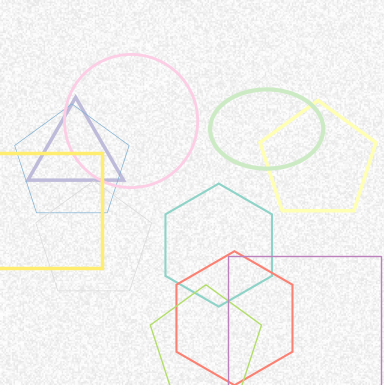[{"shape": "hexagon", "thickness": 1.5, "radius": 0.8, "center": [0.568, 0.363]}, {"shape": "pentagon", "thickness": 2.5, "radius": 0.79, "center": [0.826, 0.581]}, {"shape": "triangle", "thickness": 2.5, "radius": 0.72, "center": [0.196, 0.604]}, {"shape": "hexagon", "thickness": 1.5, "radius": 0.87, "center": [0.609, 0.173]}, {"shape": "pentagon", "thickness": 0.5, "radius": 0.78, "center": [0.187, 0.574]}, {"shape": "pentagon", "thickness": 1, "radius": 0.76, "center": [0.535, 0.109]}, {"shape": "circle", "thickness": 2, "radius": 0.86, "center": [0.34, 0.686]}, {"shape": "pentagon", "thickness": 0.5, "radius": 0.79, "center": [0.243, 0.372]}, {"shape": "square", "thickness": 1, "radius": 1.0, "center": [0.791, 0.136]}, {"shape": "oval", "thickness": 3, "radius": 0.73, "center": [0.693, 0.665]}, {"shape": "square", "thickness": 2.5, "radius": 0.74, "center": [0.116, 0.453]}]